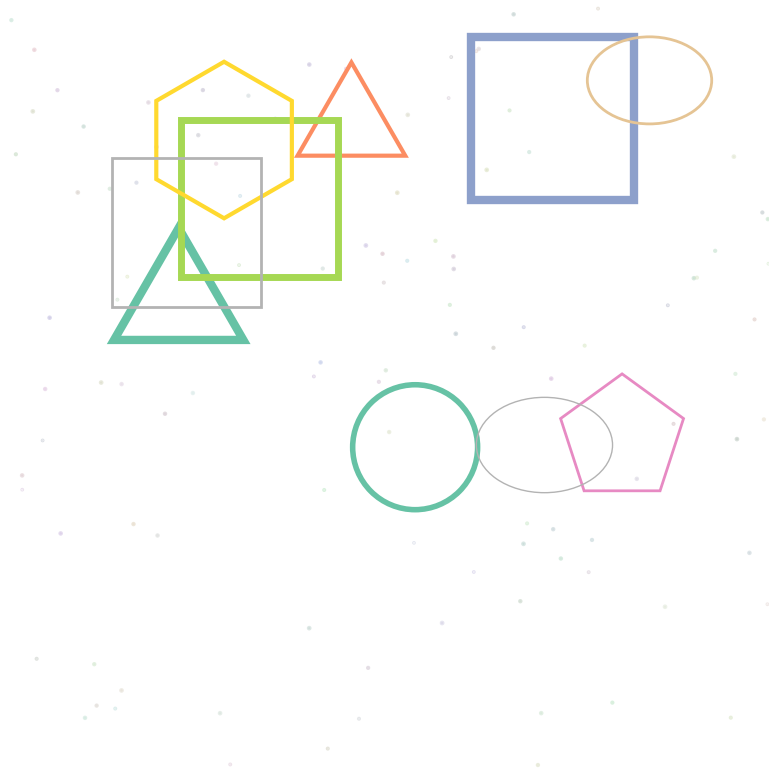[{"shape": "triangle", "thickness": 3, "radius": 0.48, "center": [0.232, 0.607]}, {"shape": "circle", "thickness": 2, "radius": 0.41, "center": [0.539, 0.419]}, {"shape": "triangle", "thickness": 1.5, "radius": 0.4, "center": [0.456, 0.838]}, {"shape": "square", "thickness": 3, "radius": 0.53, "center": [0.718, 0.846]}, {"shape": "pentagon", "thickness": 1, "radius": 0.42, "center": [0.808, 0.43]}, {"shape": "square", "thickness": 2.5, "radius": 0.51, "center": [0.337, 0.742]}, {"shape": "hexagon", "thickness": 1.5, "radius": 0.51, "center": [0.291, 0.818]}, {"shape": "oval", "thickness": 1, "radius": 0.4, "center": [0.844, 0.896]}, {"shape": "square", "thickness": 1, "radius": 0.49, "center": [0.242, 0.698]}, {"shape": "oval", "thickness": 0.5, "radius": 0.44, "center": [0.707, 0.422]}]